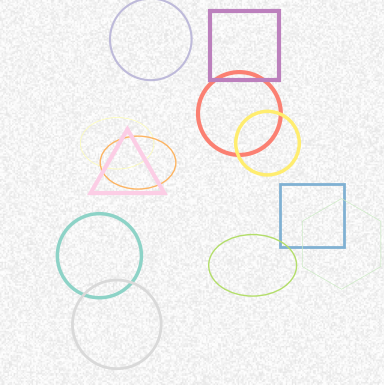[{"shape": "circle", "thickness": 2.5, "radius": 0.55, "center": [0.258, 0.336]}, {"shape": "oval", "thickness": 0.5, "radius": 0.48, "center": [0.304, 0.628]}, {"shape": "circle", "thickness": 1.5, "radius": 0.53, "center": [0.392, 0.898]}, {"shape": "circle", "thickness": 3, "radius": 0.54, "center": [0.622, 0.705]}, {"shape": "square", "thickness": 2, "radius": 0.41, "center": [0.811, 0.44]}, {"shape": "oval", "thickness": 1, "radius": 0.49, "center": [0.359, 0.578]}, {"shape": "oval", "thickness": 1, "radius": 0.57, "center": [0.656, 0.311]}, {"shape": "triangle", "thickness": 3, "radius": 0.55, "center": [0.331, 0.554]}, {"shape": "circle", "thickness": 2, "radius": 0.58, "center": [0.303, 0.157]}, {"shape": "square", "thickness": 3, "radius": 0.45, "center": [0.636, 0.883]}, {"shape": "hexagon", "thickness": 0.5, "radius": 0.59, "center": [0.887, 0.366]}, {"shape": "circle", "thickness": 2.5, "radius": 0.41, "center": [0.695, 0.628]}]